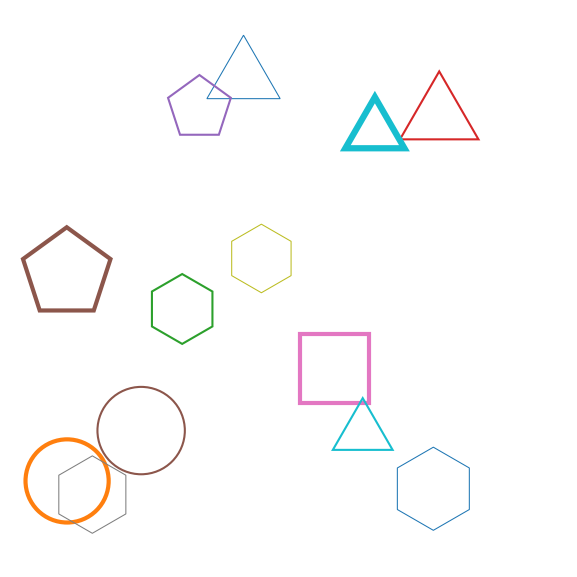[{"shape": "hexagon", "thickness": 0.5, "radius": 0.36, "center": [0.75, 0.153]}, {"shape": "triangle", "thickness": 0.5, "radius": 0.37, "center": [0.422, 0.865]}, {"shape": "circle", "thickness": 2, "radius": 0.36, "center": [0.116, 0.166]}, {"shape": "hexagon", "thickness": 1, "radius": 0.3, "center": [0.315, 0.464]}, {"shape": "triangle", "thickness": 1, "radius": 0.39, "center": [0.761, 0.797]}, {"shape": "pentagon", "thickness": 1, "radius": 0.29, "center": [0.345, 0.812]}, {"shape": "circle", "thickness": 1, "radius": 0.38, "center": [0.244, 0.254]}, {"shape": "pentagon", "thickness": 2, "radius": 0.4, "center": [0.116, 0.526]}, {"shape": "square", "thickness": 2, "radius": 0.3, "center": [0.579, 0.361]}, {"shape": "hexagon", "thickness": 0.5, "radius": 0.34, "center": [0.16, 0.143]}, {"shape": "hexagon", "thickness": 0.5, "radius": 0.3, "center": [0.453, 0.552]}, {"shape": "triangle", "thickness": 1, "radius": 0.3, "center": [0.628, 0.25]}, {"shape": "triangle", "thickness": 3, "radius": 0.3, "center": [0.649, 0.772]}]